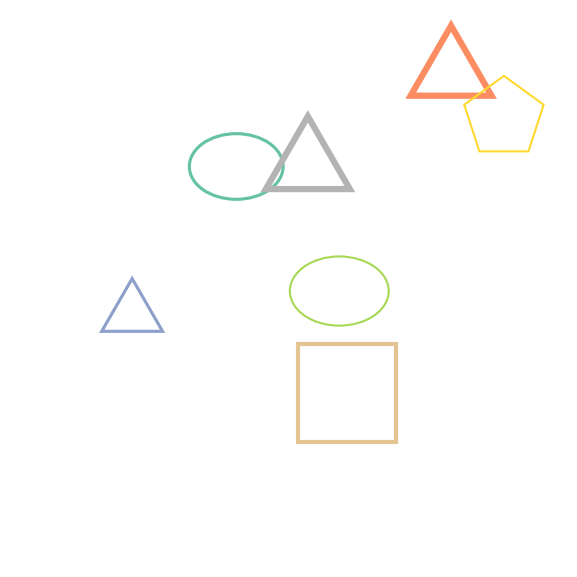[{"shape": "oval", "thickness": 1.5, "radius": 0.41, "center": [0.409, 0.711]}, {"shape": "triangle", "thickness": 3, "radius": 0.4, "center": [0.781, 0.874]}, {"shape": "triangle", "thickness": 1.5, "radius": 0.3, "center": [0.229, 0.456]}, {"shape": "oval", "thickness": 1, "radius": 0.43, "center": [0.588, 0.495]}, {"shape": "pentagon", "thickness": 1, "radius": 0.36, "center": [0.873, 0.795]}, {"shape": "square", "thickness": 2, "radius": 0.43, "center": [0.6, 0.319]}, {"shape": "triangle", "thickness": 3, "radius": 0.42, "center": [0.533, 0.714]}]